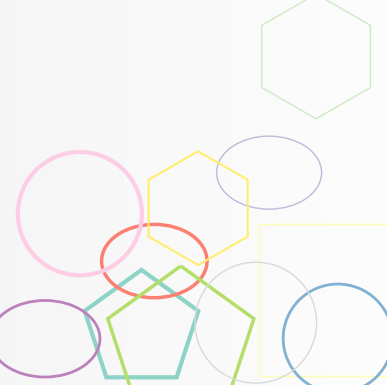[{"shape": "pentagon", "thickness": 3, "radius": 0.77, "center": [0.365, 0.145]}, {"shape": "square", "thickness": 1, "radius": 0.99, "center": [0.868, 0.221]}, {"shape": "oval", "thickness": 1, "radius": 0.68, "center": [0.694, 0.552]}, {"shape": "oval", "thickness": 2.5, "radius": 0.68, "center": [0.398, 0.322]}, {"shape": "circle", "thickness": 2, "radius": 0.71, "center": [0.872, 0.121]}, {"shape": "pentagon", "thickness": 2.5, "radius": 0.99, "center": [0.467, 0.111]}, {"shape": "circle", "thickness": 3, "radius": 0.8, "center": [0.206, 0.445]}, {"shape": "circle", "thickness": 1, "radius": 0.78, "center": [0.66, 0.162]}, {"shape": "oval", "thickness": 2, "radius": 0.71, "center": [0.116, 0.12]}, {"shape": "hexagon", "thickness": 1, "radius": 0.81, "center": [0.816, 0.853]}, {"shape": "hexagon", "thickness": 1.5, "radius": 0.74, "center": [0.511, 0.459]}]